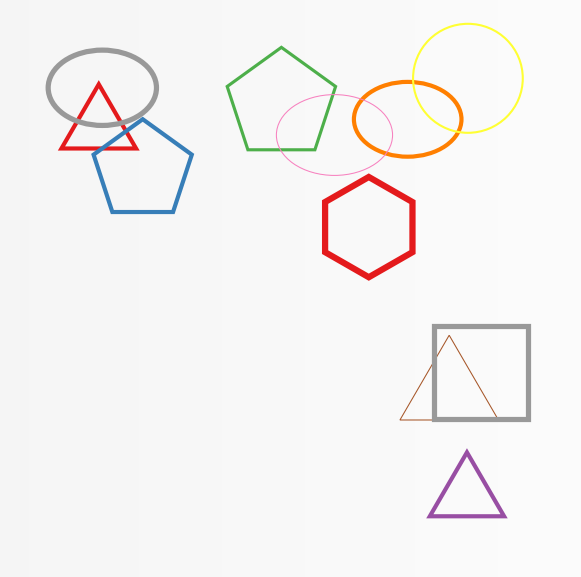[{"shape": "hexagon", "thickness": 3, "radius": 0.43, "center": [0.634, 0.606]}, {"shape": "triangle", "thickness": 2, "radius": 0.37, "center": [0.17, 0.779]}, {"shape": "pentagon", "thickness": 2, "radius": 0.44, "center": [0.246, 0.704]}, {"shape": "pentagon", "thickness": 1.5, "radius": 0.49, "center": [0.484, 0.819]}, {"shape": "triangle", "thickness": 2, "radius": 0.37, "center": [0.803, 0.142]}, {"shape": "oval", "thickness": 2, "radius": 0.46, "center": [0.701, 0.793]}, {"shape": "circle", "thickness": 1, "radius": 0.47, "center": [0.805, 0.864]}, {"shape": "triangle", "thickness": 0.5, "radius": 0.49, "center": [0.773, 0.321]}, {"shape": "oval", "thickness": 0.5, "radius": 0.5, "center": [0.575, 0.765]}, {"shape": "oval", "thickness": 2.5, "radius": 0.47, "center": [0.176, 0.847]}, {"shape": "square", "thickness": 2.5, "radius": 0.4, "center": [0.828, 0.354]}]